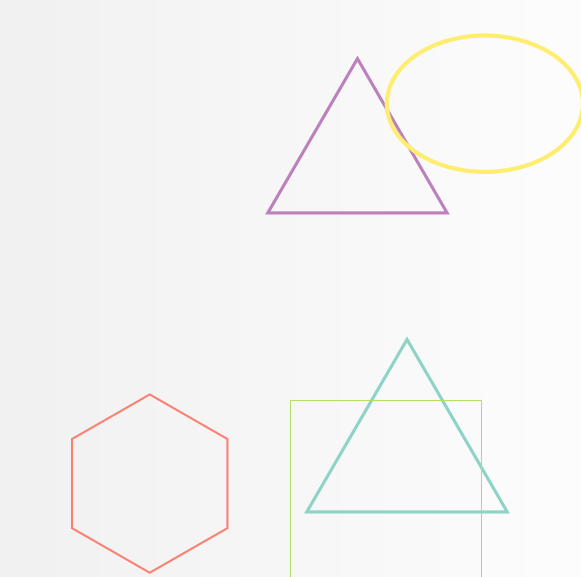[{"shape": "triangle", "thickness": 1.5, "radius": 1.0, "center": [0.7, 0.212]}, {"shape": "hexagon", "thickness": 1, "radius": 0.77, "center": [0.258, 0.162]}, {"shape": "square", "thickness": 0.5, "radius": 0.82, "center": [0.663, 0.143]}, {"shape": "triangle", "thickness": 1.5, "radius": 0.89, "center": [0.615, 0.72]}, {"shape": "oval", "thickness": 2, "radius": 0.84, "center": [0.834, 0.82]}]